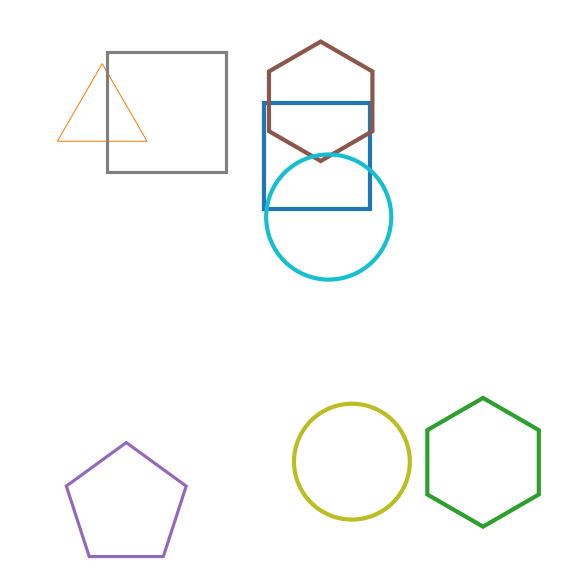[{"shape": "square", "thickness": 2, "radius": 0.46, "center": [0.549, 0.729]}, {"shape": "triangle", "thickness": 0.5, "radius": 0.45, "center": [0.177, 0.799]}, {"shape": "hexagon", "thickness": 2, "radius": 0.56, "center": [0.836, 0.199]}, {"shape": "pentagon", "thickness": 1.5, "radius": 0.55, "center": [0.219, 0.124]}, {"shape": "hexagon", "thickness": 2, "radius": 0.52, "center": [0.555, 0.824]}, {"shape": "square", "thickness": 1.5, "radius": 0.52, "center": [0.289, 0.805]}, {"shape": "circle", "thickness": 2, "radius": 0.5, "center": [0.609, 0.2]}, {"shape": "circle", "thickness": 2, "radius": 0.54, "center": [0.569, 0.623]}]